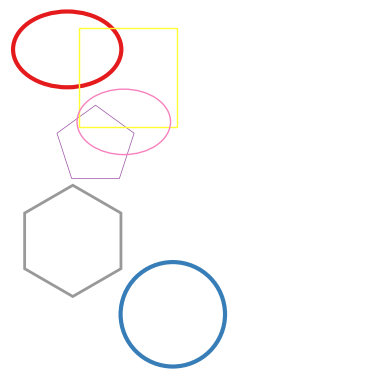[{"shape": "oval", "thickness": 3, "radius": 0.7, "center": [0.175, 0.872]}, {"shape": "circle", "thickness": 3, "radius": 0.68, "center": [0.449, 0.184]}, {"shape": "pentagon", "thickness": 0.5, "radius": 0.53, "center": [0.248, 0.621]}, {"shape": "square", "thickness": 1, "radius": 0.64, "center": [0.332, 0.799]}, {"shape": "oval", "thickness": 1, "radius": 0.61, "center": [0.322, 0.683]}, {"shape": "hexagon", "thickness": 2, "radius": 0.72, "center": [0.189, 0.374]}]